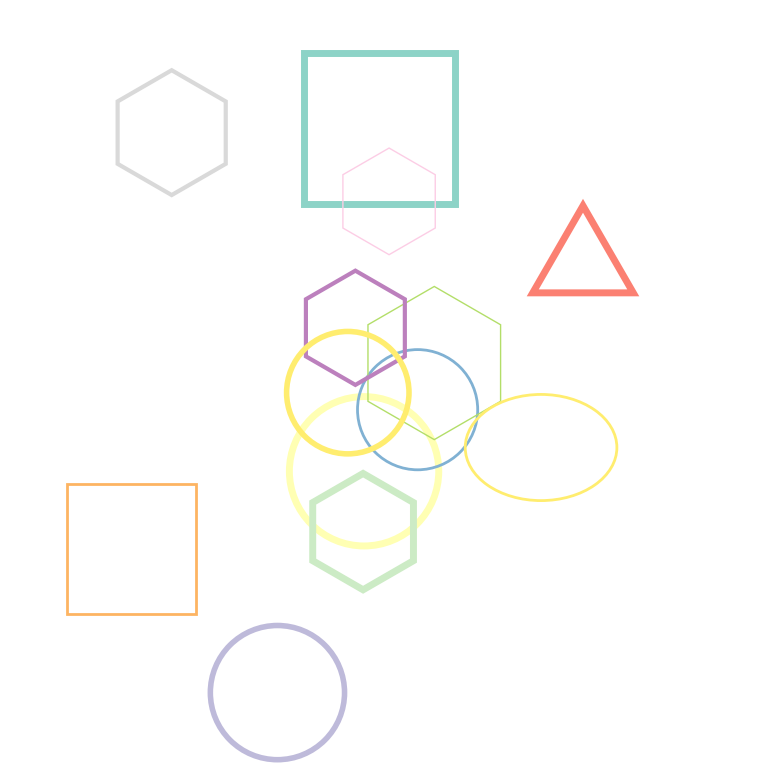[{"shape": "square", "thickness": 2.5, "radius": 0.49, "center": [0.492, 0.834]}, {"shape": "circle", "thickness": 2.5, "radius": 0.48, "center": [0.473, 0.388]}, {"shape": "circle", "thickness": 2, "radius": 0.44, "center": [0.36, 0.101]}, {"shape": "triangle", "thickness": 2.5, "radius": 0.38, "center": [0.757, 0.657]}, {"shape": "circle", "thickness": 1, "radius": 0.39, "center": [0.542, 0.468]}, {"shape": "square", "thickness": 1, "radius": 0.42, "center": [0.171, 0.287]}, {"shape": "hexagon", "thickness": 0.5, "radius": 0.5, "center": [0.564, 0.529]}, {"shape": "hexagon", "thickness": 0.5, "radius": 0.35, "center": [0.505, 0.738]}, {"shape": "hexagon", "thickness": 1.5, "radius": 0.41, "center": [0.223, 0.828]}, {"shape": "hexagon", "thickness": 1.5, "radius": 0.37, "center": [0.462, 0.574]}, {"shape": "hexagon", "thickness": 2.5, "radius": 0.38, "center": [0.472, 0.31]}, {"shape": "oval", "thickness": 1, "radius": 0.49, "center": [0.703, 0.419]}, {"shape": "circle", "thickness": 2, "radius": 0.4, "center": [0.452, 0.49]}]